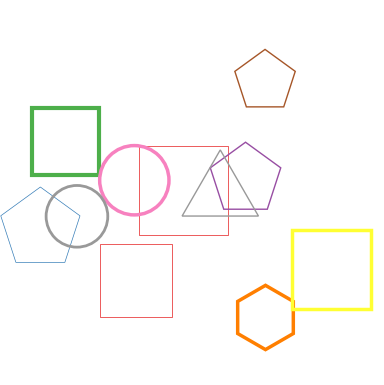[{"shape": "square", "thickness": 0.5, "radius": 0.47, "center": [0.353, 0.271]}, {"shape": "square", "thickness": 0.5, "radius": 0.58, "center": [0.476, 0.505]}, {"shape": "pentagon", "thickness": 0.5, "radius": 0.54, "center": [0.105, 0.406]}, {"shape": "square", "thickness": 3, "radius": 0.44, "center": [0.17, 0.633]}, {"shape": "pentagon", "thickness": 1, "radius": 0.48, "center": [0.638, 0.534]}, {"shape": "hexagon", "thickness": 2.5, "radius": 0.42, "center": [0.69, 0.175]}, {"shape": "square", "thickness": 2.5, "radius": 0.51, "center": [0.861, 0.301]}, {"shape": "pentagon", "thickness": 1, "radius": 0.41, "center": [0.688, 0.789]}, {"shape": "circle", "thickness": 2.5, "radius": 0.45, "center": [0.349, 0.532]}, {"shape": "circle", "thickness": 2, "radius": 0.4, "center": [0.2, 0.438]}, {"shape": "triangle", "thickness": 1, "radius": 0.57, "center": [0.572, 0.496]}]